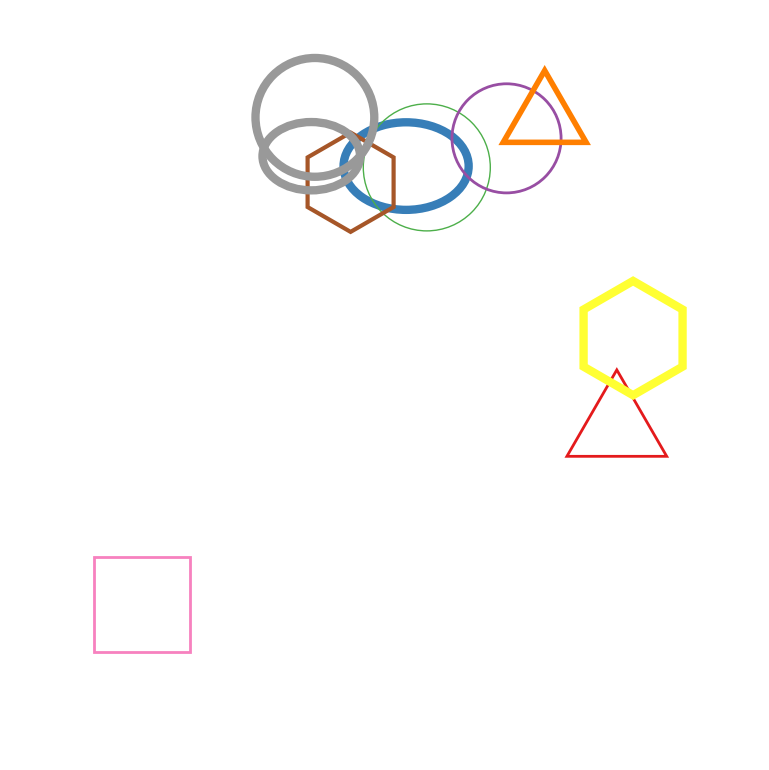[{"shape": "triangle", "thickness": 1, "radius": 0.37, "center": [0.801, 0.445]}, {"shape": "oval", "thickness": 3, "radius": 0.41, "center": [0.527, 0.784]}, {"shape": "circle", "thickness": 0.5, "radius": 0.41, "center": [0.554, 0.783]}, {"shape": "circle", "thickness": 1, "radius": 0.35, "center": [0.658, 0.82]}, {"shape": "triangle", "thickness": 2, "radius": 0.31, "center": [0.707, 0.846]}, {"shape": "hexagon", "thickness": 3, "radius": 0.37, "center": [0.822, 0.561]}, {"shape": "hexagon", "thickness": 1.5, "radius": 0.32, "center": [0.455, 0.763]}, {"shape": "square", "thickness": 1, "radius": 0.31, "center": [0.184, 0.215]}, {"shape": "oval", "thickness": 3, "radius": 0.32, "center": [0.404, 0.797]}, {"shape": "circle", "thickness": 3, "radius": 0.39, "center": [0.409, 0.848]}]